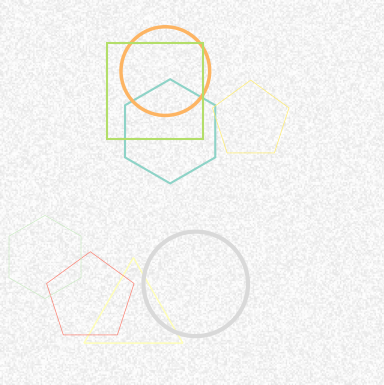[{"shape": "hexagon", "thickness": 1.5, "radius": 0.68, "center": [0.442, 0.659]}, {"shape": "triangle", "thickness": 1, "radius": 0.74, "center": [0.347, 0.183]}, {"shape": "pentagon", "thickness": 0.5, "radius": 0.6, "center": [0.235, 0.227]}, {"shape": "circle", "thickness": 2.5, "radius": 0.58, "center": [0.429, 0.815]}, {"shape": "square", "thickness": 1.5, "radius": 0.62, "center": [0.402, 0.763]}, {"shape": "circle", "thickness": 3, "radius": 0.68, "center": [0.508, 0.263]}, {"shape": "hexagon", "thickness": 0.5, "radius": 0.54, "center": [0.117, 0.333]}, {"shape": "pentagon", "thickness": 0.5, "radius": 0.52, "center": [0.651, 0.687]}]